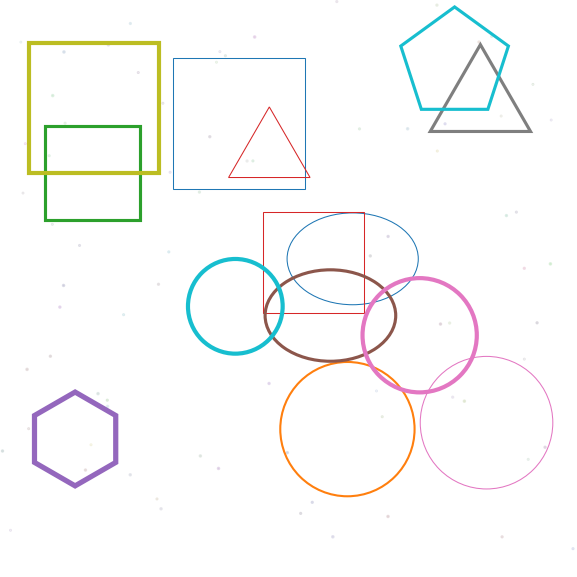[{"shape": "square", "thickness": 0.5, "radius": 0.57, "center": [0.413, 0.785]}, {"shape": "oval", "thickness": 0.5, "radius": 0.57, "center": [0.611, 0.551]}, {"shape": "circle", "thickness": 1, "radius": 0.58, "center": [0.602, 0.256]}, {"shape": "square", "thickness": 1.5, "radius": 0.41, "center": [0.16, 0.699]}, {"shape": "square", "thickness": 0.5, "radius": 0.44, "center": [0.543, 0.545]}, {"shape": "triangle", "thickness": 0.5, "radius": 0.41, "center": [0.466, 0.732]}, {"shape": "hexagon", "thickness": 2.5, "radius": 0.41, "center": [0.13, 0.239]}, {"shape": "oval", "thickness": 1.5, "radius": 0.57, "center": [0.572, 0.453]}, {"shape": "circle", "thickness": 0.5, "radius": 0.57, "center": [0.842, 0.267]}, {"shape": "circle", "thickness": 2, "radius": 0.49, "center": [0.727, 0.419]}, {"shape": "triangle", "thickness": 1.5, "radius": 0.5, "center": [0.832, 0.822]}, {"shape": "square", "thickness": 2, "radius": 0.57, "center": [0.163, 0.812]}, {"shape": "pentagon", "thickness": 1.5, "radius": 0.49, "center": [0.787, 0.889]}, {"shape": "circle", "thickness": 2, "radius": 0.41, "center": [0.407, 0.469]}]